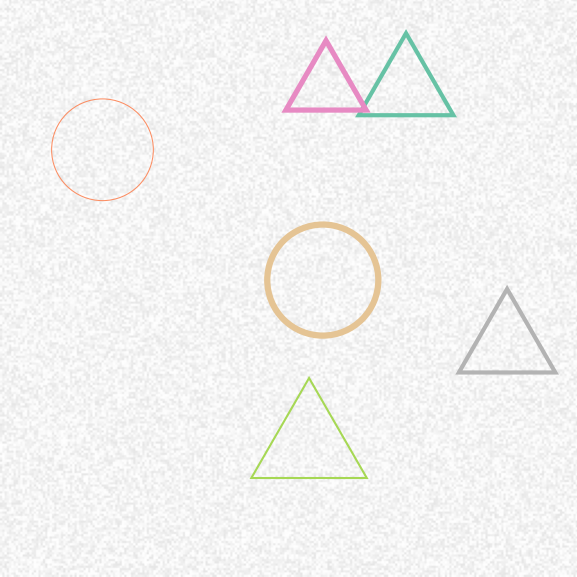[{"shape": "triangle", "thickness": 2, "radius": 0.47, "center": [0.703, 0.847]}, {"shape": "circle", "thickness": 0.5, "radius": 0.44, "center": [0.177, 0.74]}, {"shape": "triangle", "thickness": 2.5, "radius": 0.4, "center": [0.565, 0.849]}, {"shape": "triangle", "thickness": 1, "radius": 0.58, "center": [0.535, 0.229]}, {"shape": "circle", "thickness": 3, "radius": 0.48, "center": [0.559, 0.514]}, {"shape": "triangle", "thickness": 2, "radius": 0.48, "center": [0.878, 0.402]}]